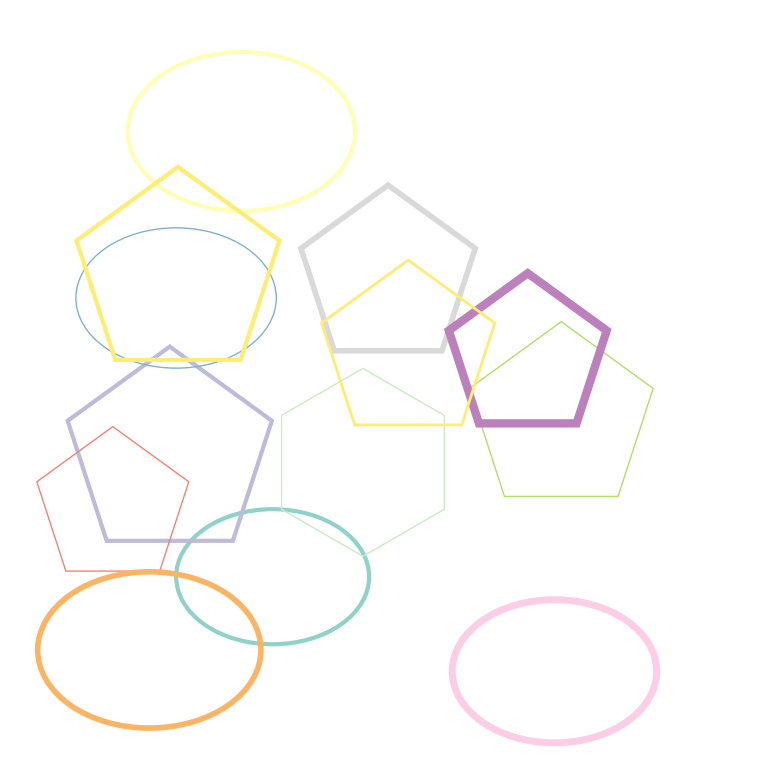[{"shape": "oval", "thickness": 1.5, "radius": 0.63, "center": [0.354, 0.251]}, {"shape": "oval", "thickness": 1.5, "radius": 0.74, "center": [0.314, 0.829]}, {"shape": "pentagon", "thickness": 1.5, "radius": 0.7, "center": [0.22, 0.41]}, {"shape": "pentagon", "thickness": 0.5, "radius": 0.52, "center": [0.146, 0.342]}, {"shape": "oval", "thickness": 0.5, "radius": 0.65, "center": [0.229, 0.613]}, {"shape": "oval", "thickness": 2, "radius": 0.72, "center": [0.194, 0.156]}, {"shape": "pentagon", "thickness": 0.5, "radius": 0.63, "center": [0.729, 0.457]}, {"shape": "oval", "thickness": 2.5, "radius": 0.66, "center": [0.72, 0.128]}, {"shape": "pentagon", "thickness": 2, "radius": 0.59, "center": [0.504, 0.641]}, {"shape": "pentagon", "thickness": 3, "radius": 0.54, "center": [0.685, 0.537]}, {"shape": "hexagon", "thickness": 0.5, "radius": 0.61, "center": [0.471, 0.4]}, {"shape": "pentagon", "thickness": 1.5, "radius": 0.69, "center": [0.231, 0.645]}, {"shape": "pentagon", "thickness": 1, "radius": 0.59, "center": [0.53, 0.544]}]